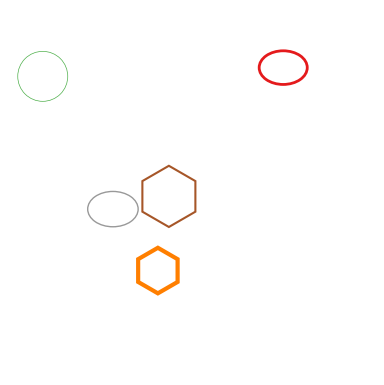[{"shape": "oval", "thickness": 2, "radius": 0.31, "center": [0.736, 0.824]}, {"shape": "circle", "thickness": 0.5, "radius": 0.32, "center": [0.111, 0.802]}, {"shape": "hexagon", "thickness": 3, "radius": 0.3, "center": [0.41, 0.297]}, {"shape": "hexagon", "thickness": 1.5, "radius": 0.4, "center": [0.439, 0.49]}, {"shape": "oval", "thickness": 1, "radius": 0.33, "center": [0.293, 0.457]}]